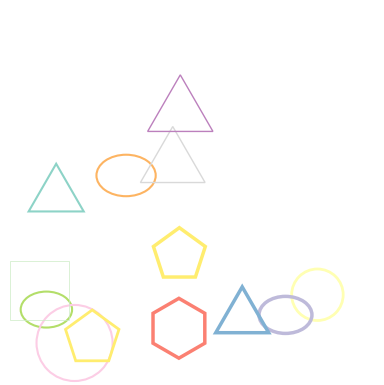[{"shape": "triangle", "thickness": 1.5, "radius": 0.41, "center": [0.146, 0.492]}, {"shape": "circle", "thickness": 2, "radius": 0.33, "center": [0.824, 0.234]}, {"shape": "oval", "thickness": 2.5, "radius": 0.34, "center": [0.742, 0.182]}, {"shape": "hexagon", "thickness": 2.5, "radius": 0.39, "center": [0.465, 0.147]}, {"shape": "triangle", "thickness": 2.5, "radius": 0.4, "center": [0.629, 0.176]}, {"shape": "oval", "thickness": 1.5, "radius": 0.38, "center": [0.327, 0.544]}, {"shape": "oval", "thickness": 1.5, "radius": 0.33, "center": [0.12, 0.196]}, {"shape": "circle", "thickness": 1.5, "radius": 0.49, "center": [0.194, 0.109]}, {"shape": "triangle", "thickness": 1, "radius": 0.48, "center": [0.449, 0.574]}, {"shape": "triangle", "thickness": 1, "radius": 0.49, "center": [0.468, 0.708]}, {"shape": "square", "thickness": 0.5, "radius": 0.39, "center": [0.102, 0.245]}, {"shape": "pentagon", "thickness": 2, "radius": 0.36, "center": [0.24, 0.122]}, {"shape": "pentagon", "thickness": 2.5, "radius": 0.35, "center": [0.466, 0.338]}]